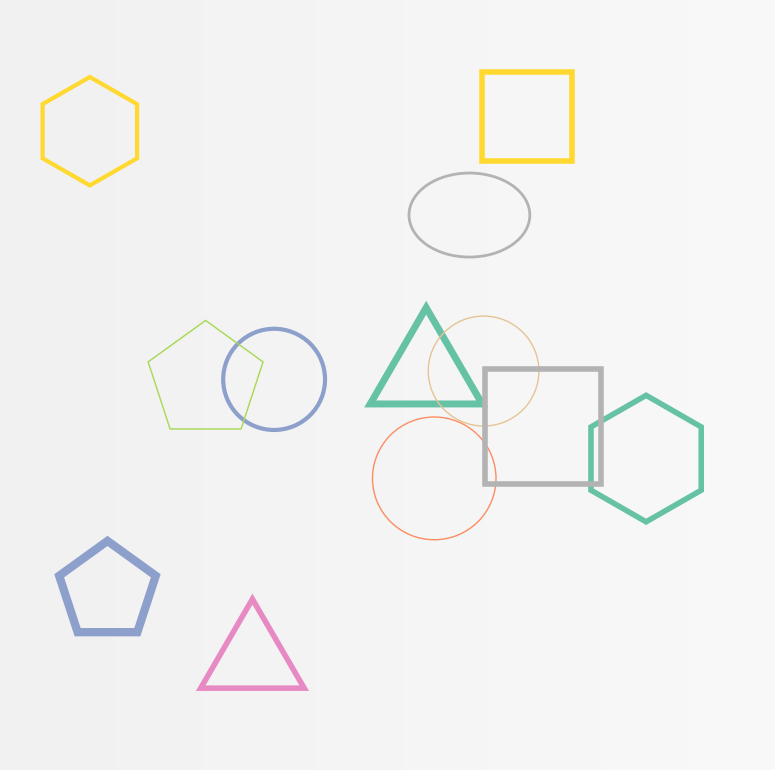[{"shape": "hexagon", "thickness": 2, "radius": 0.41, "center": [0.834, 0.404]}, {"shape": "triangle", "thickness": 2.5, "radius": 0.42, "center": [0.55, 0.517]}, {"shape": "circle", "thickness": 0.5, "radius": 0.4, "center": [0.56, 0.379]}, {"shape": "pentagon", "thickness": 3, "radius": 0.33, "center": [0.139, 0.232]}, {"shape": "circle", "thickness": 1.5, "radius": 0.33, "center": [0.354, 0.507]}, {"shape": "triangle", "thickness": 2, "radius": 0.39, "center": [0.326, 0.145]}, {"shape": "pentagon", "thickness": 0.5, "radius": 0.39, "center": [0.265, 0.506]}, {"shape": "hexagon", "thickness": 1.5, "radius": 0.35, "center": [0.116, 0.83]}, {"shape": "square", "thickness": 2, "radius": 0.29, "center": [0.68, 0.849]}, {"shape": "circle", "thickness": 0.5, "radius": 0.36, "center": [0.624, 0.518]}, {"shape": "oval", "thickness": 1, "radius": 0.39, "center": [0.606, 0.721]}, {"shape": "square", "thickness": 2, "radius": 0.38, "center": [0.7, 0.446]}]